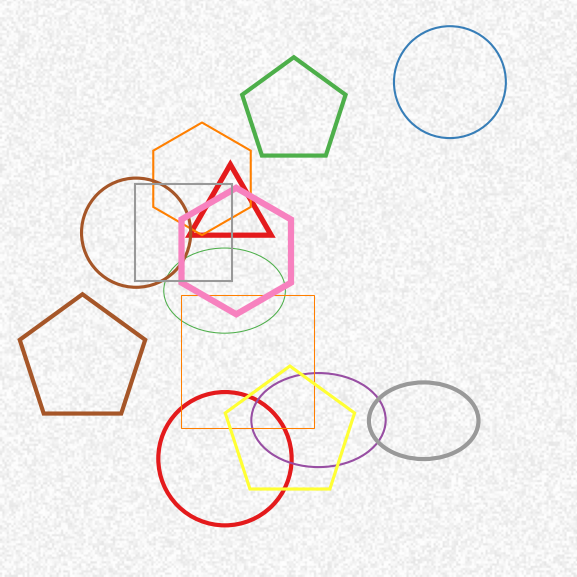[{"shape": "triangle", "thickness": 2.5, "radius": 0.41, "center": [0.399, 0.633]}, {"shape": "circle", "thickness": 2, "radius": 0.58, "center": [0.39, 0.205]}, {"shape": "circle", "thickness": 1, "radius": 0.48, "center": [0.779, 0.857]}, {"shape": "pentagon", "thickness": 2, "radius": 0.47, "center": [0.509, 0.806]}, {"shape": "oval", "thickness": 0.5, "radius": 0.53, "center": [0.389, 0.496]}, {"shape": "oval", "thickness": 1, "radius": 0.58, "center": [0.552, 0.272]}, {"shape": "hexagon", "thickness": 1, "radius": 0.49, "center": [0.35, 0.689]}, {"shape": "square", "thickness": 0.5, "radius": 0.58, "center": [0.429, 0.374]}, {"shape": "pentagon", "thickness": 1.5, "radius": 0.59, "center": [0.502, 0.248]}, {"shape": "circle", "thickness": 1.5, "radius": 0.47, "center": [0.236, 0.596]}, {"shape": "pentagon", "thickness": 2, "radius": 0.57, "center": [0.143, 0.375]}, {"shape": "hexagon", "thickness": 3, "radius": 0.55, "center": [0.409, 0.564]}, {"shape": "square", "thickness": 1, "radius": 0.42, "center": [0.318, 0.597]}, {"shape": "oval", "thickness": 2, "radius": 0.47, "center": [0.734, 0.271]}]